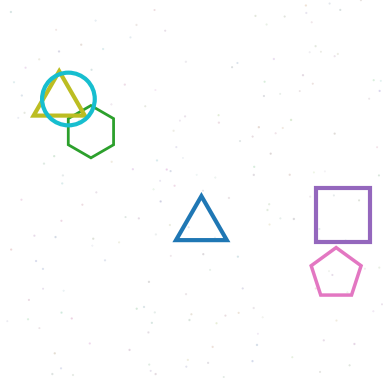[{"shape": "triangle", "thickness": 3, "radius": 0.38, "center": [0.523, 0.414]}, {"shape": "hexagon", "thickness": 2, "radius": 0.34, "center": [0.236, 0.658]}, {"shape": "square", "thickness": 3, "radius": 0.35, "center": [0.89, 0.441]}, {"shape": "pentagon", "thickness": 2.5, "radius": 0.34, "center": [0.873, 0.289]}, {"shape": "triangle", "thickness": 3, "radius": 0.38, "center": [0.154, 0.738]}, {"shape": "circle", "thickness": 3, "radius": 0.34, "center": [0.178, 0.743]}]